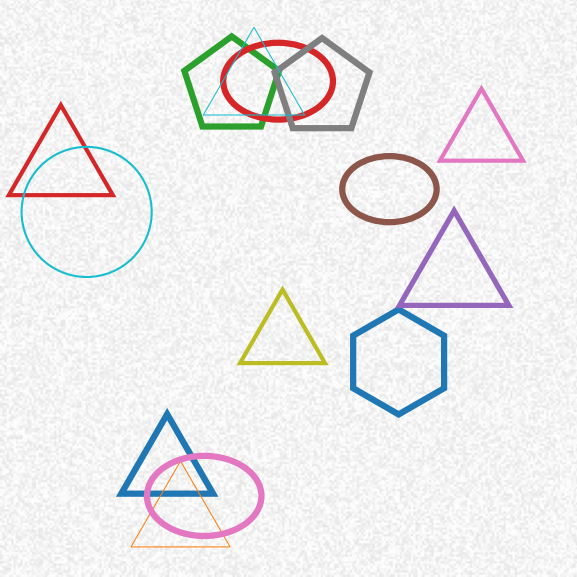[{"shape": "triangle", "thickness": 3, "radius": 0.46, "center": [0.289, 0.19]}, {"shape": "hexagon", "thickness": 3, "radius": 0.45, "center": [0.69, 0.372]}, {"shape": "triangle", "thickness": 0.5, "radius": 0.5, "center": [0.313, 0.102]}, {"shape": "pentagon", "thickness": 3, "radius": 0.43, "center": [0.401, 0.85]}, {"shape": "oval", "thickness": 3, "radius": 0.48, "center": [0.482, 0.859]}, {"shape": "triangle", "thickness": 2, "radius": 0.52, "center": [0.105, 0.713]}, {"shape": "triangle", "thickness": 2.5, "radius": 0.55, "center": [0.786, 0.525]}, {"shape": "oval", "thickness": 3, "radius": 0.41, "center": [0.674, 0.672]}, {"shape": "oval", "thickness": 3, "radius": 0.5, "center": [0.354, 0.14]}, {"shape": "triangle", "thickness": 2, "radius": 0.42, "center": [0.834, 0.762]}, {"shape": "pentagon", "thickness": 3, "radius": 0.43, "center": [0.558, 0.847]}, {"shape": "triangle", "thickness": 2, "radius": 0.42, "center": [0.489, 0.413]}, {"shape": "circle", "thickness": 1, "radius": 0.56, "center": [0.15, 0.632]}, {"shape": "triangle", "thickness": 0.5, "radius": 0.51, "center": [0.44, 0.851]}]